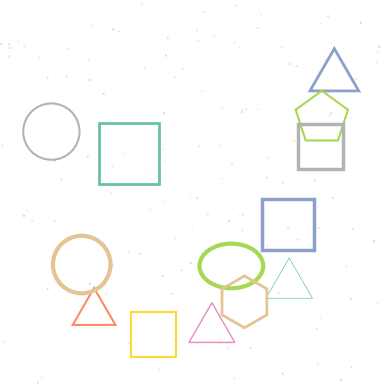[{"shape": "square", "thickness": 2, "radius": 0.39, "center": [0.335, 0.602]}, {"shape": "triangle", "thickness": 0.5, "radius": 0.35, "center": [0.751, 0.26]}, {"shape": "triangle", "thickness": 1.5, "radius": 0.32, "center": [0.244, 0.188]}, {"shape": "triangle", "thickness": 2, "radius": 0.37, "center": [0.868, 0.8]}, {"shape": "square", "thickness": 2.5, "radius": 0.33, "center": [0.749, 0.417]}, {"shape": "triangle", "thickness": 1, "radius": 0.34, "center": [0.55, 0.145]}, {"shape": "pentagon", "thickness": 1.5, "radius": 0.36, "center": [0.836, 0.693]}, {"shape": "oval", "thickness": 3, "radius": 0.41, "center": [0.601, 0.309]}, {"shape": "square", "thickness": 1.5, "radius": 0.29, "center": [0.399, 0.13]}, {"shape": "circle", "thickness": 3, "radius": 0.37, "center": [0.212, 0.313]}, {"shape": "hexagon", "thickness": 2, "radius": 0.34, "center": [0.635, 0.216]}, {"shape": "square", "thickness": 2.5, "radius": 0.29, "center": [0.832, 0.619]}, {"shape": "circle", "thickness": 1.5, "radius": 0.37, "center": [0.133, 0.658]}]